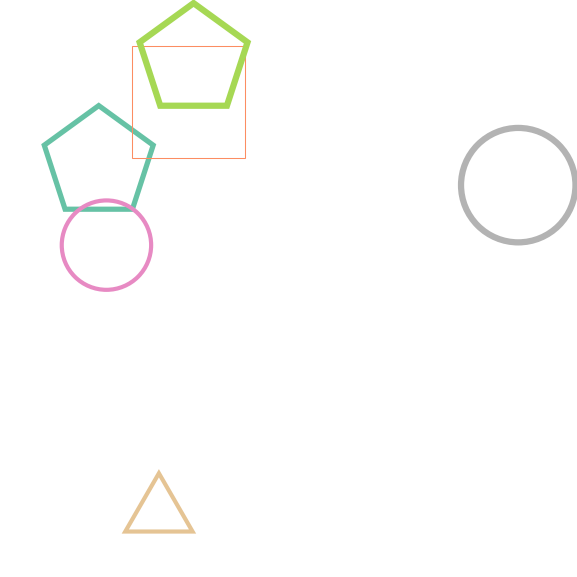[{"shape": "pentagon", "thickness": 2.5, "radius": 0.5, "center": [0.171, 0.717]}, {"shape": "square", "thickness": 0.5, "radius": 0.49, "center": [0.326, 0.822]}, {"shape": "circle", "thickness": 2, "radius": 0.39, "center": [0.184, 0.575]}, {"shape": "pentagon", "thickness": 3, "radius": 0.49, "center": [0.335, 0.896]}, {"shape": "triangle", "thickness": 2, "radius": 0.34, "center": [0.275, 0.112]}, {"shape": "circle", "thickness": 3, "radius": 0.5, "center": [0.897, 0.679]}]